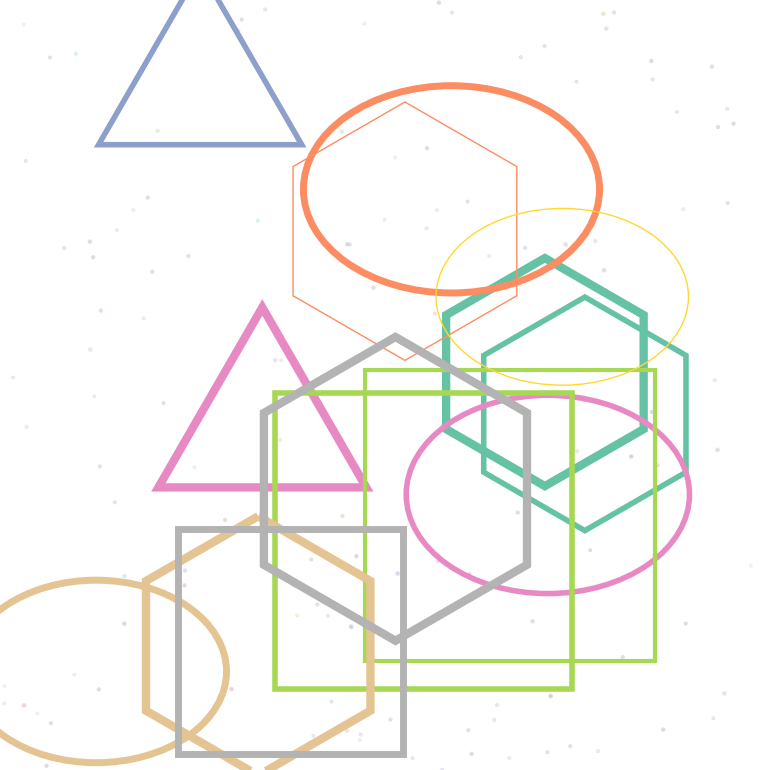[{"shape": "hexagon", "thickness": 3, "radius": 0.74, "center": [0.708, 0.517]}, {"shape": "hexagon", "thickness": 2, "radius": 0.76, "center": [0.76, 0.463]}, {"shape": "oval", "thickness": 2.5, "radius": 0.96, "center": [0.586, 0.754]}, {"shape": "hexagon", "thickness": 0.5, "radius": 0.84, "center": [0.526, 0.7]}, {"shape": "triangle", "thickness": 2, "radius": 0.76, "center": [0.26, 0.888]}, {"shape": "oval", "thickness": 2, "radius": 0.92, "center": [0.711, 0.358]}, {"shape": "triangle", "thickness": 3, "radius": 0.78, "center": [0.341, 0.445]}, {"shape": "square", "thickness": 2, "radius": 0.96, "center": [0.55, 0.298]}, {"shape": "square", "thickness": 1.5, "radius": 0.94, "center": [0.662, 0.33]}, {"shape": "oval", "thickness": 0.5, "radius": 0.82, "center": [0.73, 0.615]}, {"shape": "hexagon", "thickness": 3, "radius": 0.84, "center": [0.335, 0.161]}, {"shape": "oval", "thickness": 2.5, "radius": 0.85, "center": [0.125, 0.128]}, {"shape": "hexagon", "thickness": 3, "radius": 0.99, "center": [0.514, 0.365]}, {"shape": "square", "thickness": 2.5, "radius": 0.73, "center": [0.378, 0.167]}]